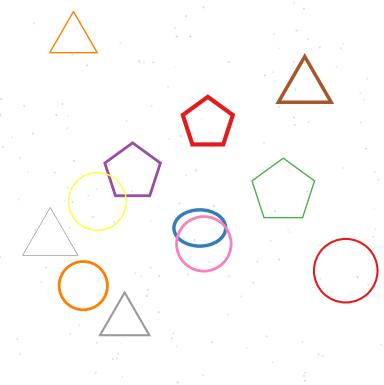[{"shape": "circle", "thickness": 1.5, "radius": 0.41, "center": [0.898, 0.297]}, {"shape": "pentagon", "thickness": 3, "radius": 0.34, "center": [0.54, 0.68]}, {"shape": "oval", "thickness": 2.5, "radius": 0.34, "center": [0.519, 0.408]}, {"shape": "pentagon", "thickness": 1, "radius": 0.43, "center": [0.736, 0.504]}, {"shape": "pentagon", "thickness": 2, "radius": 0.38, "center": [0.344, 0.553]}, {"shape": "triangle", "thickness": 1, "radius": 0.36, "center": [0.191, 0.899]}, {"shape": "circle", "thickness": 2, "radius": 0.31, "center": [0.216, 0.258]}, {"shape": "circle", "thickness": 1, "radius": 0.37, "center": [0.253, 0.477]}, {"shape": "triangle", "thickness": 2.5, "radius": 0.4, "center": [0.792, 0.774]}, {"shape": "circle", "thickness": 2, "radius": 0.35, "center": [0.529, 0.367]}, {"shape": "triangle", "thickness": 1.5, "radius": 0.37, "center": [0.324, 0.166]}, {"shape": "triangle", "thickness": 0.5, "radius": 0.42, "center": [0.131, 0.378]}]